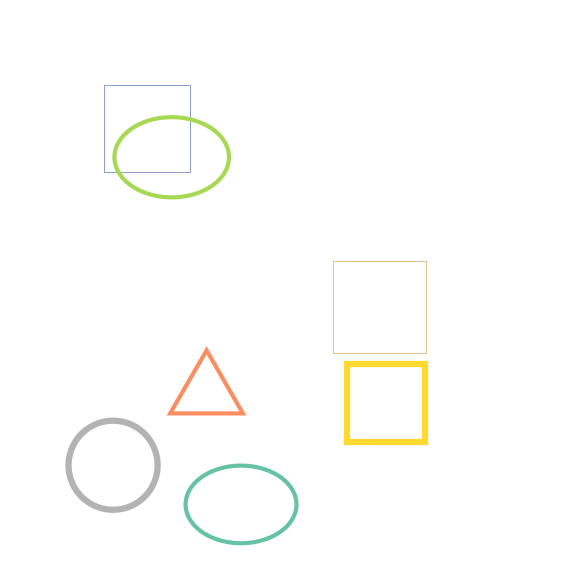[{"shape": "oval", "thickness": 2, "radius": 0.48, "center": [0.417, 0.126]}, {"shape": "triangle", "thickness": 2, "radius": 0.36, "center": [0.358, 0.32]}, {"shape": "square", "thickness": 0.5, "radius": 0.38, "center": [0.255, 0.777]}, {"shape": "oval", "thickness": 2, "radius": 0.5, "center": [0.297, 0.727]}, {"shape": "square", "thickness": 3, "radius": 0.34, "center": [0.669, 0.302]}, {"shape": "square", "thickness": 0.5, "radius": 0.4, "center": [0.657, 0.468]}, {"shape": "circle", "thickness": 3, "radius": 0.39, "center": [0.196, 0.194]}]